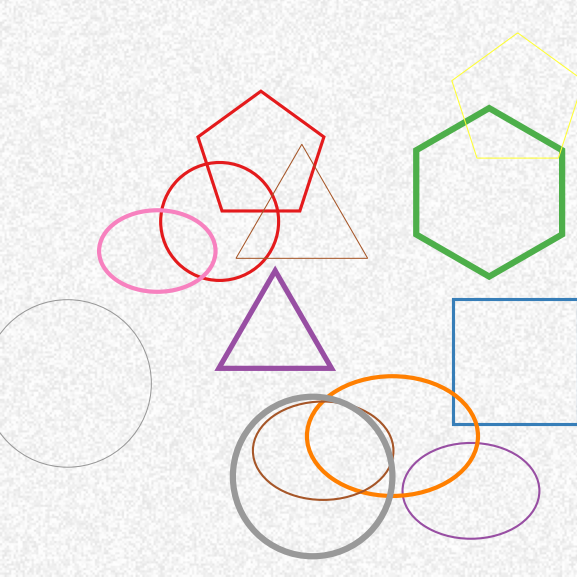[{"shape": "circle", "thickness": 1.5, "radius": 0.51, "center": [0.38, 0.616]}, {"shape": "pentagon", "thickness": 1.5, "radius": 0.57, "center": [0.452, 0.727]}, {"shape": "square", "thickness": 1.5, "radius": 0.54, "center": [0.893, 0.373]}, {"shape": "hexagon", "thickness": 3, "radius": 0.73, "center": [0.847, 0.666]}, {"shape": "triangle", "thickness": 2.5, "radius": 0.56, "center": [0.476, 0.418]}, {"shape": "oval", "thickness": 1, "radius": 0.59, "center": [0.816, 0.149]}, {"shape": "oval", "thickness": 2, "radius": 0.74, "center": [0.68, 0.244]}, {"shape": "pentagon", "thickness": 0.5, "radius": 0.6, "center": [0.896, 0.822]}, {"shape": "oval", "thickness": 1, "radius": 0.61, "center": [0.56, 0.219]}, {"shape": "triangle", "thickness": 0.5, "radius": 0.66, "center": [0.523, 0.618]}, {"shape": "oval", "thickness": 2, "radius": 0.5, "center": [0.272, 0.564]}, {"shape": "circle", "thickness": 3, "radius": 0.69, "center": [0.541, 0.174]}, {"shape": "circle", "thickness": 0.5, "radius": 0.73, "center": [0.117, 0.335]}]